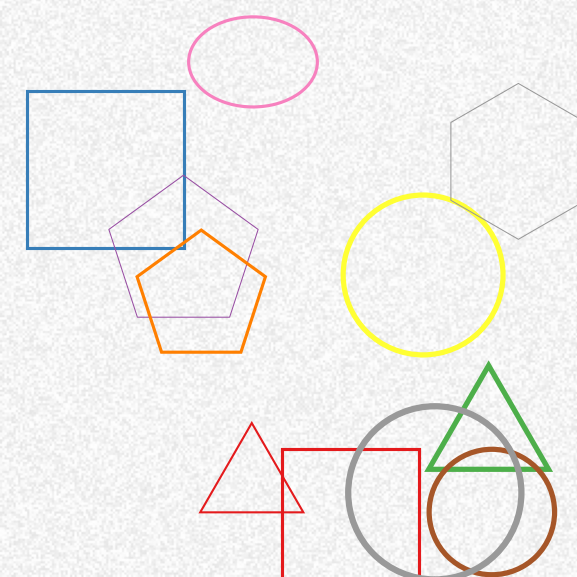[{"shape": "triangle", "thickness": 1, "radius": 0.52, "center": [0.436, 0.164]}, {"shape": "square", "thickness": 1.5, "radius": 0.6, "center": [0.607, 0.102]}, {"shape": "square", "thickness": 1.5, "radius": 0.68, "center": [0.182, 0.705]}, {"shape": "triangle", "thickness": 2.5, "radius": 0.6, "center": [0.846, 0.246]}, {"shape": "pentagon", "thickness": 0.5, "radius": 0.68, "center": [0.318, 0.56]}, {"shape": "pentagon", "thickness": 1.5, "radius": 0.58, "center": [0.348, 0.484]}, {"shape": "circle", "thickness": 2.5, "radius": 0.69, "center": [0.733, 0.523]}, {"shape": "circle", "thickness": 2.5, "radius": 0.54, "center": [0.852, 0.113]}, {"shape": "oval", "thickness": 1.5, "radius": 0.56, "center": [0.438, 0.892]}, {"shape": "hexagon", "thickness": 0.5, "radius": 0.67, "center": [0.898, 0.72]}, {"shape": "circle", "thickness": 3, "radius": 0.75, "center": [0.753, 0.146]}]